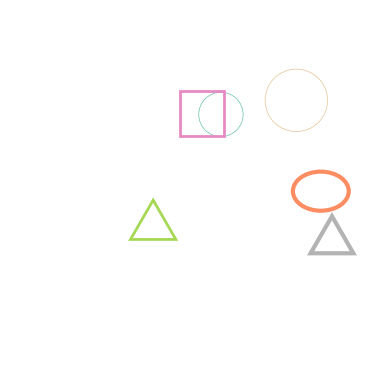[{"shape": "circle", "thickness": 0.5, "radius": 0.29, "center": [0.574, 0.703]}, {"shape": "oval", "thickness": 3, "radius": 0.36, "center": [0.833, 0.503]}, {"shape": "square", "thickness": 2, "radius": 0.29, "center": [0.525, 0.705]}, {"shape": "triangle", "thickness": 2, "radius": 0.34, "center": [0.398, 0.412]}, {"shape": "circle", "thickness": 0.5, "radius": 0.41, "center": [0.77, 0.739]}, {"shape": "triangle", "thickness": 3, "radius": 0.32, "center": [0.862, 0.374]}]